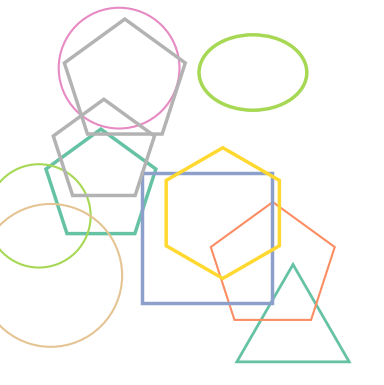[{"shape": "pentagon", "thickness": 2.5, "radius": 0.75, "center": [0.262, 0.515]}, {"shape": "triangle", "thickness": 2, "radius": 0.84, "center": [0.761, 0.144]}, {"shape": "pentagon", "thickness": 1.5, "radius": 0.85, "center": [0.708, 0.306]}, {"shape": "square", "thickness": 2.5, "radius": 0.84, "center": [0.538, 0.381]}, {"shape": "circle", "thickness": 1.5, "radius": 0.78, "center": [0.309, 0.823]}, {"shape": "oval", "thickness": 2.5, "radius": 0.7, "center": [0.657, 0.812]}, {"shape": "circle", "thickness": 1.5, "radius": 0.67, "center": [0.101, 0.439]}, {"shape": "hexagon", "thickness": 2.5, "radius": 0.85, "center": [0.579, 0.446]}, {"shape": "circle", "thickness": 1.5, "radius": 0.93, "center": [0.132, 0.285]}, {"shape": "pentagon", "thickness": 2.5, "radius": 0.69, "center": [0.27, 0.604]}, {"shape": "pentagon", "thickness": 2.5, "radius": 0.83, "center": [0.324, 0.785]}]